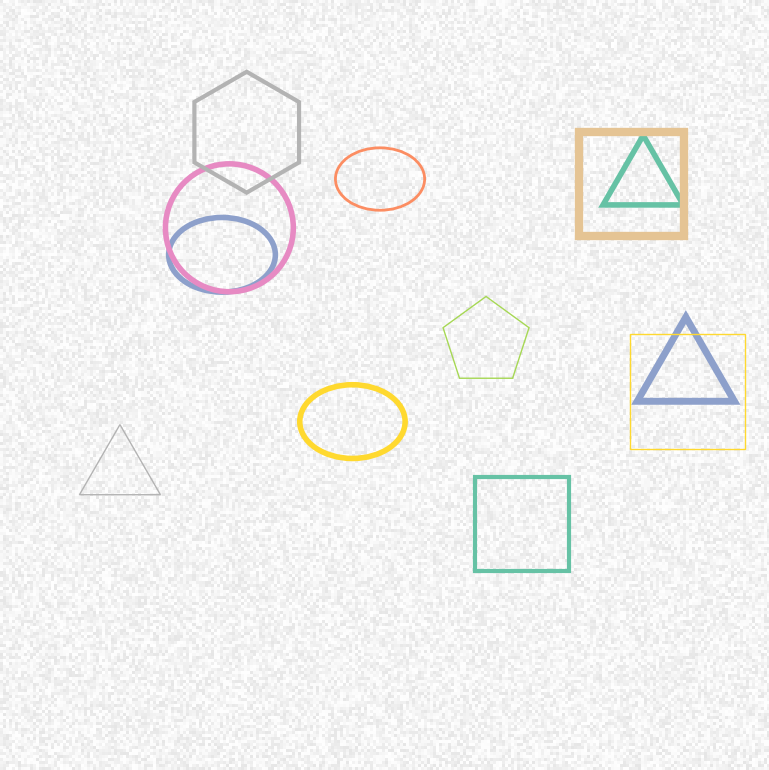[{"shape": "square", "thickness": 1.5, "radius": 0.3, "center": [0.678, 0.319]}, {"shape": "triangle", "thickness": 2, "radius": 0.3, "center": [0.835, 0.764]}, {"shape": "oval", "thickness": 1, "radius": 0.29, "center": [0.494, 0.767]}, {"shape": "triangle", "thickness": 2.5, "radius": 0.36, "center": [0.891, 0.515]}, {"shape": "oval", "thickness": 2, "radius": 0.35, "center": [0.288, 0.669]}, {"shape": "circle", "thickness": 2, "radius": 0.42, "center": [0.298, 0.704]}, {"shape": "pentagon", "thickness": 0.5, "radius": 0.29, "center": [0.631, 0.556]}, {"shape": "oval", "thickness": 2, "radius": 0.34, "center": [0.458, 0.452]}, {"shape": "square", "thickness": 0.5, "radius": 0.37, "center": [0.893, 0.491]}, {"shape": "square", "thickness": 3, "radius": 0.34, "center": [0.82, 0.761]}, {"shape": "hexagon", "thickness": 1.5, "radius": 0.39, "center": [0.32, 0.828]}, {"shape": "triangle", "thickness": 0.5, "radius": 0.3, "center": [0.156, 0.388]}]